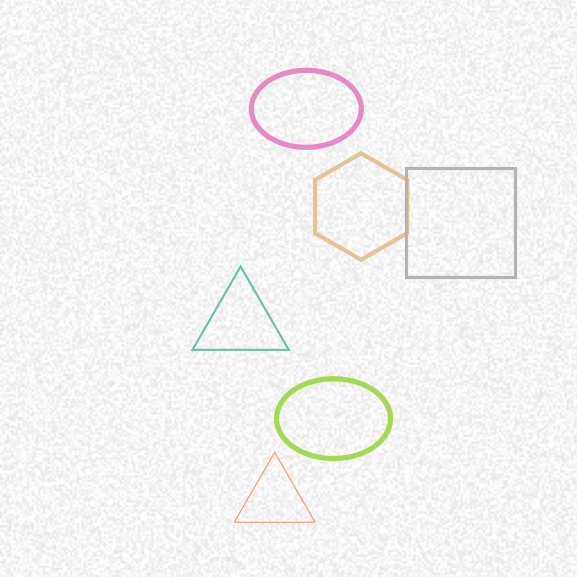[{"shape": "triangle", "thickness": 1, "radius": 0.48, "center": [0.417, 0.441]}, {"shape": "triangle", "thickness": 0.5, "radius": 0.4, "center": [0.476, 0.135]}, {"shape": "oval", "thickness": 2.5, "radius": 0.48, "center": [0.53, 0.811]}, {"shape": "oval", "thickness": 2.5, "radius": 0.49, "center": [0.578, 0.274]}, {"shape": "hexagon", "thickness": 2, "radius": 0.46, "center": [0.625, 0.641]}, {"shape": "square", "thickness": 1.5, "radius": 0.47, "center": [0.798, 0.615]}]